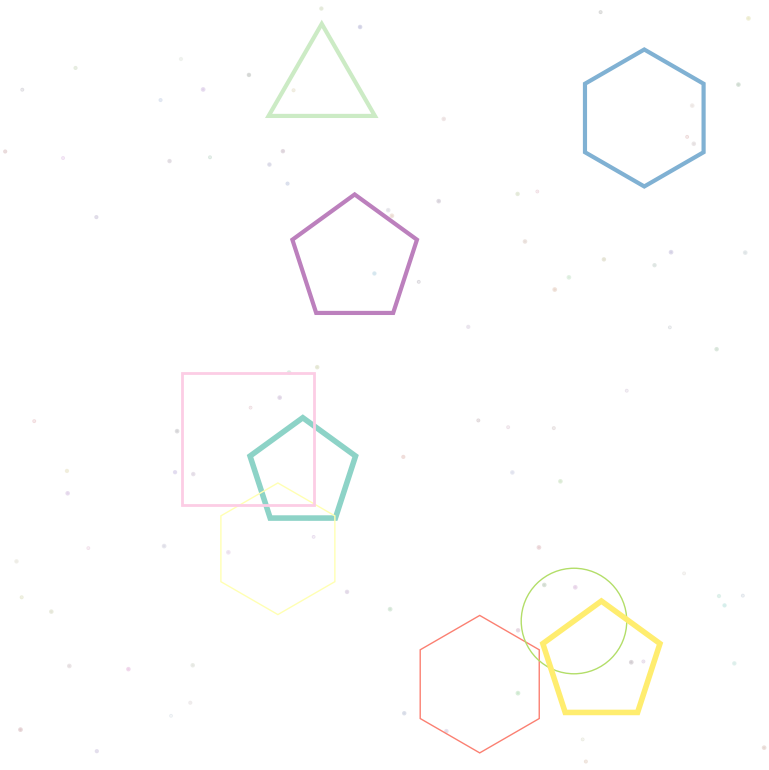[{"shape": "pentagon", "thickness": 2, "radius": 0.36, "center": [0.393, 0.385]}, {"shape": "hexagon", "thickness": 0.5, "radius": 0.43, "center": [0.361, 0.287]}, {"shape": "hexagon", "thickness": 0.5, "radius": 0.45, "center": [0.623, 0.111]}, {"shape": "hexagon", "thickness": 1.5, "radius": 0.44, "center": [0.837, 0.847]}, {"shape": "circle", "thickness": 0.5, "radius": 0.34, "center": [0.745, 0.193]}, {"shape": "square", "thickness": 1, "radius": 0.43, "center": [0.322, 0.43]}, {"shape": "pentagon", "thickness": 1.5, "radius": 0.43, "center": [0.461, 0.662]}, {"shape": "triangle", "thickness": 1.5, "radius": 0.4, "center": [0.418, 0.889]}, {"shape": "pentagon", "thickness": 2, "radius": 0.4, "center": [0.781, 0.139]}]